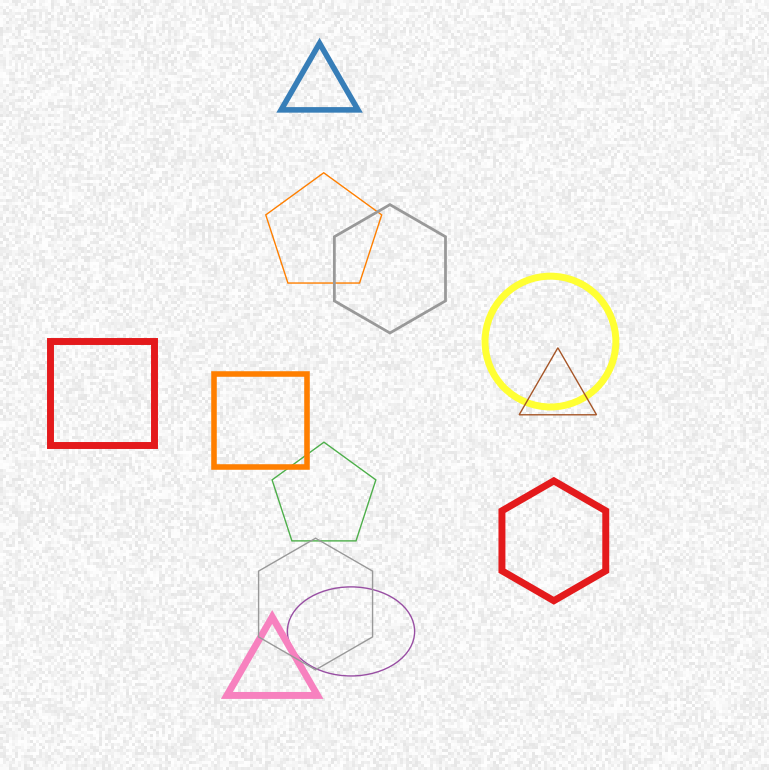[{"shape": "square", "thickness": 2.5, "radius": 0.34, "center": [0.132, 0.489]}, {"shape": "hexagon", "thickness": 2.5, "radius": 0.39, "center": [0.719, 0.298]}, {"shape": "triangle", "thickness": 2, "radius": 0.29, "center": [0.415, 0.886]}, {"shape": "pentagon", "thickness": 0.5, "radius": 0.35, "center": [0.421, 0.355]}, {"shape": "oval", "thickness": 0.5, "radius": 0.41, "center": [0.456, 0.18]}, {"shape": "square", "thickness": 2, "radius": 0.3, "center": [0.338, 0.454]}, {"shape": "pentagon", "thickness": 0.5, "radius": 0.4, "center": [0.42, 0.696]}, {"shape": "circle", "thickness": 2.5, "radius": 0.42, "center": [0.715, 0.556]}, {"shape": "triangle", "thickness": 0.5, "radius": 0.29, "center": [0.724, 0.49]}, {"shape": "triangle", "thickness": 2.5, "radius": 0.34, "center": [0.354, 0.131]}, {"shape": "hexagon", "thickness": 1, "radius": 0.42, "center": [0.506, 0.651]}, {"shape": "hexagon", "thickness": 0.5, "radius": 0.43, "center": [0.41, 0.216]}]